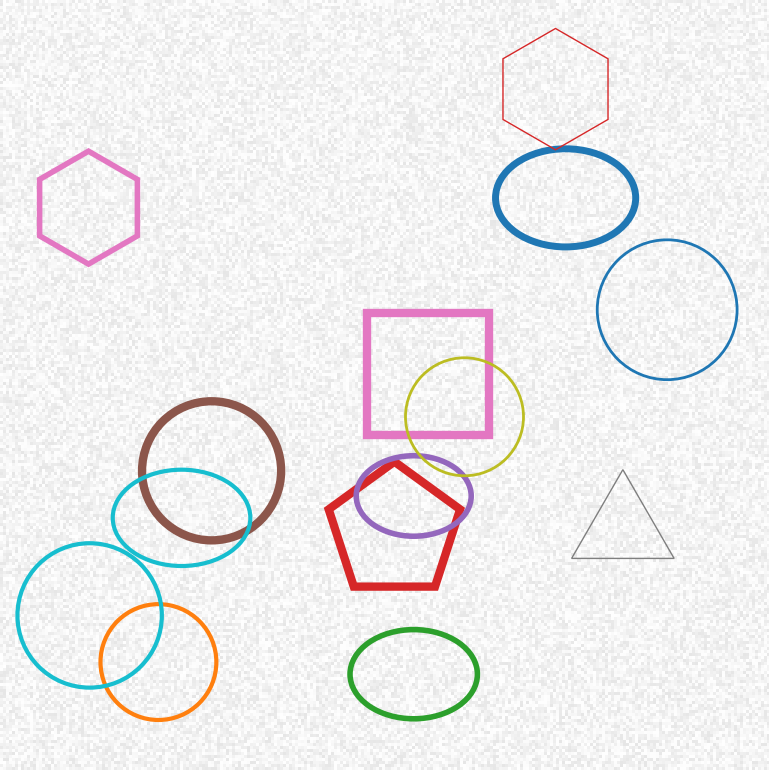[{"shape": "oval", "thickness": 2.5, "radius": 0.46, "center": [0.735, 0.743]}, {"shape": "circle", "thickness": 1, "radius": 0.45, "center": [0.866, 0.598]}, {"shape": "circle", "thickness": 1.5, "radius": 0.38, "center": [0.206, 0.14]}, {"shape": "oval", "thickness": 2, "radius": 0.41, "center": [0.537, 0.124]}, {"shape": "pentagon", "thickness": 3, "radius": 0.45, "center": [0.512, 0.311]}, {"shape": "hexagon", "thickness": 0.5, "radius": 0.39, "center": [0.721, 0.884]}, {"shape": "oval", "thickness": 2, "radius": 0.37, "center": [0.537, 0.356]}, {"shape": "circle", "thickness": 3, "radius": 0.45, "center": [0.275, 0.389]}, {"shape": "hexagon", "thickness": 2, "radius": 0.37, "center": [0.115, 0.73]}, {"shape": "square", "thickness": 3, "radius": 0.4, "center": [0.556, 0.515]}, {"shape": "triangle", "thickness": 0.5, "radius": 0.38, "center": [0.809, 0.313]}, {"shape": "circle", "thickness": 1, "radius": 0.38, "center": [0.603, 0.459]}, {"shape": "oval", "thickness": 1.5, "radius": 0.45, "center": [0.236, 0.327]}, {"shape": "circle", "thickness": 1.5, "radius": 0.47, "center": [0.116, 0.201]}]